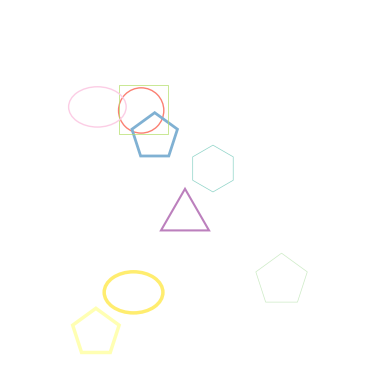[{"shape": "hexagon", "thickness": 0.5, "radius": 0.3, "center": [0.553, 0.562]}, {"shape": "pentagon", "thickness": 2.5, "radius": 0.32, "center": [0.249, 0.136]}, {"shape": "circle", "thickness": 1, "radius": 0.29, "center": [0.367, 0.713]}, {"shape": "pentagon", "thickness": 2, "radius": 0.31, "center": [0.402, 0.645]}, {"shape": "square", "thickness": 0.5, "radius": 0.32, "center": [0.372, 0.716]}, {"shape": "oval", "thickness": 1, "radius": 0.37, "center": [0.253, 0.722]}, {"shape": "triangle", "thickness": 1.5, "radius": 0.36, "center": [0.481, 0.438]}, {"shape": "pentagon", "thickness": 0.5, "radius": 0.35, "center": [0.731, 0.272]}, {"shape": "oval", "thickness": 2.5, "radius": 0.38, "center": [0.347, 0.241]}]